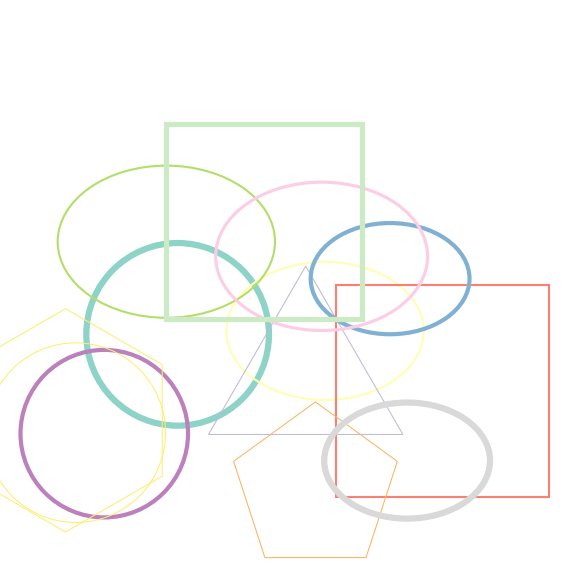[{"shape": "circle", "thickness": 3, "radius": 0.79, "center": [0.308, 0.42]}, {"shape": "oval", "thickness": 1, "radius": 0.85, "center": [0.563, 0.426]}, {"shape": "triangle", "thickness": 0.5, "radius": 0.97, "center": [0.529, 0.344]}, {"shape": "square", "thickness": 1, "radius": 0.92, "center": [0.766, 0.322]}, {"shape": "oval", "thickness": 2, "radius": 0.69, "center": [0.675, 0.517]}, {"shape": "pentagon", "thickness": 0.5, "radius": 0.75, "center": [0.546, 0.154]}, {"shape": "oval", "thickness": 1, "radius": 0.94, "center": [0.288, 0.581]}, {"shape": "oval", "thickness": 1.5, "radius": 0.92, "center": [0.557, 0.555]}, {"shape": "oval", "thickness": 3, "radius": 0.72, "center": [0.705, 0.202]}, {"shape": "circle", "thickness": 2, "radius": 0.73, "center": [0.181, 0.248]}, {"shape": "square", "thickness": 2.5, "radius": 0.85, "center": [0.457, 0.616]}, {"shape": "circle", "thickness": 0.5, "radius": 0.78, "center": [0.131, 0.25]}, {"shape": "hexagon", "thickness": 0.5, "radius": 0.97, "center": [0.113, 0.271]}]